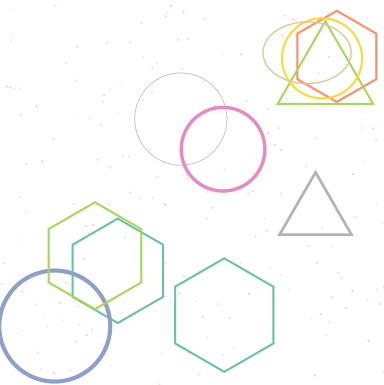[{"shape": "hexagon", "thickness": 1.5, "radius": 0.74, "center": [0.583, 0.182]}, {"shape": "hexagon", "thickness": 1.5, "radius": 0.68, "center": [0.306, 0.297]}, {"shape": "hexagon", "thickness": 1.5, "radius": 0.59, "center": [0.875, 0.854]}, {"shape": "circle", "thickness": 3, "radius": 0.72, "center": [0.142, 0.153]}, {"shape": "circle", "thickness": 2.5, "radius": 0.54, "center": [0.579, 0.612]}, {"shape": "triangle", "thickness": 1.5, "radius": 0.72, "center": [0.845, 0.802]}, {"shape": "hexagon", "thickness": 1.5, "radius": 0.69, "center": [0.247, 0.336]}, {"shape": "circle", "thickness": 1.5, "radius": 0.52, "center": [0.836, 0.848]}, {"shape": "oval", "thickness": 1, "radius": 0.57, "center": [0.798, 0.863]}, {"shape": "circle", "thickness": 0.5, "radius": 0.6, "center": [0.47, 0.691]}, {"shape": "triangle", "thickness": 2, "radius": 0.54, "center": [0.82, 0.444]}]